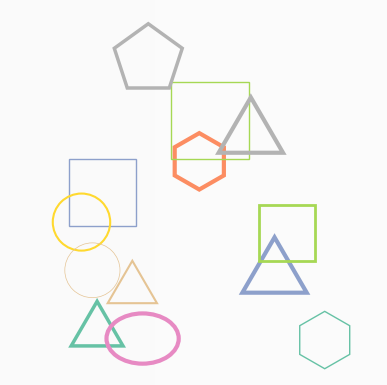[{"shape": "hexagon", "thickness": 1, "radius": 0.37, "center": [0.838, 0.117]}, {"shape": "triangle", "thickness": 2.5, "radius": 0.39, "center": [0.251, 0.14]}, {"shape": "hexagon", "thickness": 3, "radius": 0.37, "center": [0.514, 0.581]}, {"shape": "square", "thickness": 1, "radius": 0.43, "center": [0.264, 0.5]}, {"shape": "triangle", "thickness": 3, "radius": 0.48, "center": [0.709, 0.288]}, {"shape": "oval", "thickness": 3, "radius": 0.47, "center": [0.368, 0.121]}, {"shape": "square", "thickness": 2, "radius": 0.36, "center": [0.741, 0.394]}, {"shape": "square", "thickness": 1, "radius": 0.5, "center": [0.542, 0.687]}, {"shape": "circle", "thickness": 1.5, "radius": 0.37, "center": [0.21, 0.423]}, {"shape": "circle", "thickness": 0.5, "radius": 0.36, "center": [0.238, 0.298]}, {"shape": "triangle", "thickness": 1.5, "radius": 0.37, "center": [0.341, 0.249]}, {"shape": "pentagon", "thickness": 2.5, "radius": 0.46, "center": [0.383, 0.846]}, {"shape": "triangle", "thickness": 3, "radius": 0.48, "center": [0.647, 0.651]}]